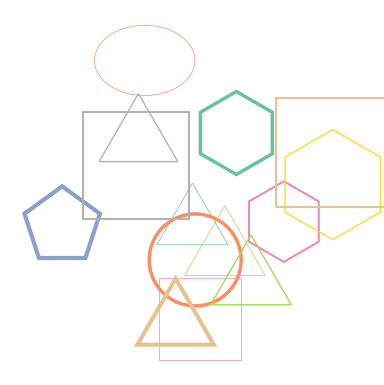[{"shape": "hexagon", "thickness": 2.5, "radius": 0.54, "center": [0.614, 0.655]}, {"shape": "triangle", "thickness": 0.5, "radius": 0.53, "center": [0.5, 0.417]}, {"shape": "oval", "thickness": 0.5, "radius": 0.65, "center": [0.376, 0.843]}, {"shape": "circle", "thickness": 2.5, "radius": 0.6, "center": [0.507, 0.325]}, {"shape": "pentagon", "thickness": 3, "radius": 0.51, "center": [0.161, 0.413]}, {"shape": "square", "thickness": 0.5, "radius": 0.53, "center": [0.52, 0.172]}, {"shape": "hexagon", "thickness": 1.5, "radius": 0.52, "center": [0.737, 0.424]}, {"shape": "triangle", "thickness": 0.5, "radius": 0.6, "center": [0.584, 0.345]}, {"shape": "triangle", "thickness": 1, "radius": 0.61, "center": [0.652, 0.269]}, {"shape": "hexagon", "thickness": 1, "radius": 0.72, "center": [0.864, 0.52]}, {"shape": "square", "thickness": 1.5, "radius": 0.71, "center": [0.859, 0.604]}, {"shape": "triangle", "thickness": 3, "radius": 0.57, "center": [0.456, 0.162]}, {"shape": "triangle", "thickness": 1, "radius": 0.59, "center": [0.36, 0.639]}, {"shape": "square", "thickness": 1.5, "radius": 0.69, "center": [0.353, 0.571]}]